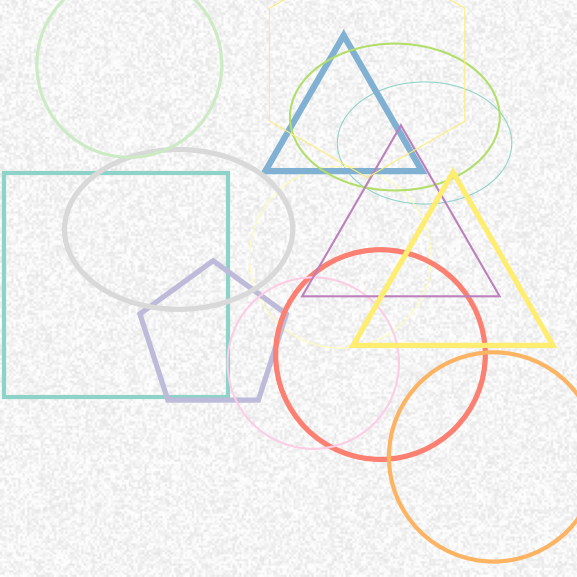[{"shape": "square", "thickness": 2, "radius": 0.97, "center": [0.2, 0.506]}, {"shape": "oval", "thickness": 0.5, "radius": 0.76, "center": [0.735, 0.752]}, {"shape": "circle", "thickness": 0.5, "radius": 0.79, "center": [0.589, 0.554]}, {"shape": "pentagon", "thickness": 2.5, "radius": 0.67, "center": [0.369, 0.414]}, {"shape": "circle", "thickness": 2.5, "radius": 0.91, "center": [0.659, 0.385]}, {"shape": "triangle", "thickness": 3, "radius": 0.78, "center": [0.595, 0.781]}, {"shape": "circle", "thickness": 2, "radius": 0.91, "center": [0.855, 0.208]}, {"shape": "oval", "thickness": 1, "radius": 0.91, "center": [0.684, 0.796]}, {"shape": "circle", "thickness": 1, "radius": 0.74, "center": [0.542, 0.37]}, {"shape": "oval", "thickness": 2.5, "radius": 0.99, "center": [0.309, 0.602]}, {"shape": "triangle", "thickness": 1, "radius": 0.99, "center": [0.694, 0.585]}, {"shape": "circle", "thickness": 1.5, "radius": 0.8, "center": [0.224, 0.887]}, {"shape": "triangle", "thickness": 2.5, "radius": 1.0, "center": [0.784, 0.501]}, {"shape": "hexagon", "thickness": 0.5, "radius": 0.98, "center": [0.636, 0.887]}]